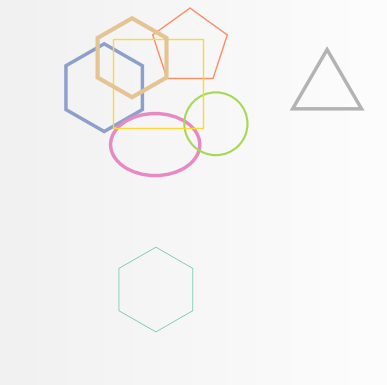[{"shape": "hexagon", "thickness": 0.5, "radius": 0.55, "center": [0.402, 0.248]}, {"shape": "pentagon", "thickness": 1, "radius": 0.51, "center": [0.49, 0.878]}, {"shape": "hexagon", "thickness": 2.5, "radius": 0.57, "center": [0.269, 0.772]}, {"shape": "oval", "thickness": 2.5, "radius": 0.58, "center": [0.4, 0.625]}, {"shape": "circle", "thickness": 1.5, "radius": 0.41, "center": [0.557, 0.679]}, {"shape": "square", "thickness": 1, "radius": 0.58, "center": [0.408, 0.784]}, {"shape": "hexagon", "thickness": 3, "radius": 0.51, "center": [0.341, 0.85]}, {"shape": "triangle", "thickness": 2.5, "radius": 0.51, "center": [0.844, 0.769]}]